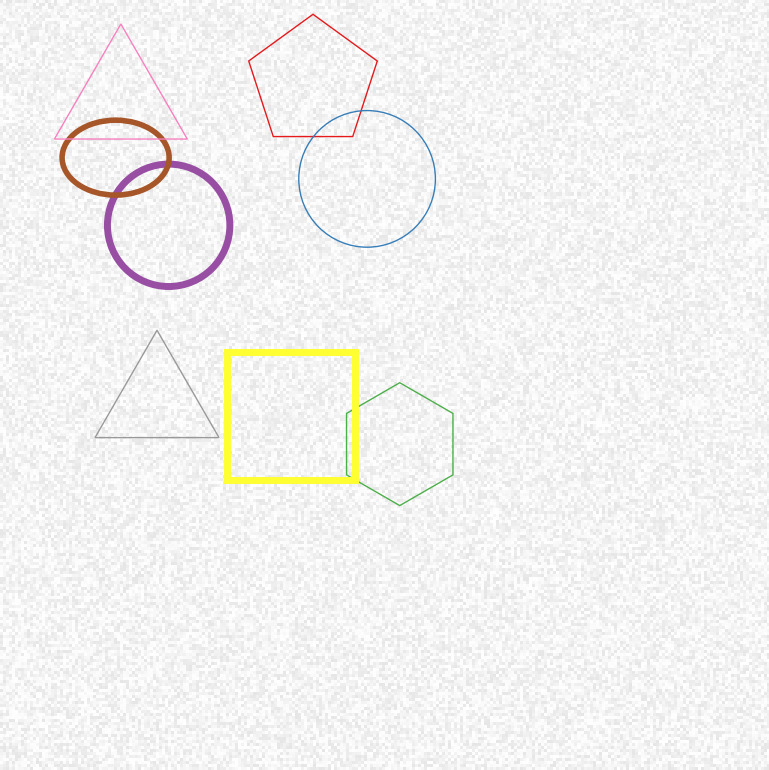[{"shape": "pentagon", "thickness": 0.5, "radius": 0.44, "center": [0.406, 0.894]}, {"shape": "circle", "thickness": 0.5, "radius": 0.44, "center": [0.477, 0.768]}, {"shape": "hexagon", "thickness": 0.5, "radius": 0.4, "center": [0.519, 0.423]}, {"shape": "circle", "thickness": 2.5, "radius": 0.4, "center": [0.219, 0.707]}, {"shape": "square", "thickness": 2.5, "radius": 0.42, "center": [0.378, 0.46]}, {"shape": "oval", "thickness": 2, "radius": 0.35, "center": [0.15, 0.795]}, {"shape": "triangle", "thickness": 0.5, "radius": 0.5, "center": [0.157, 0.869]}, {"shape": "triangle", "thickness": 0.5, "radius": 0.46, "center": [0.204, 0.478]}]